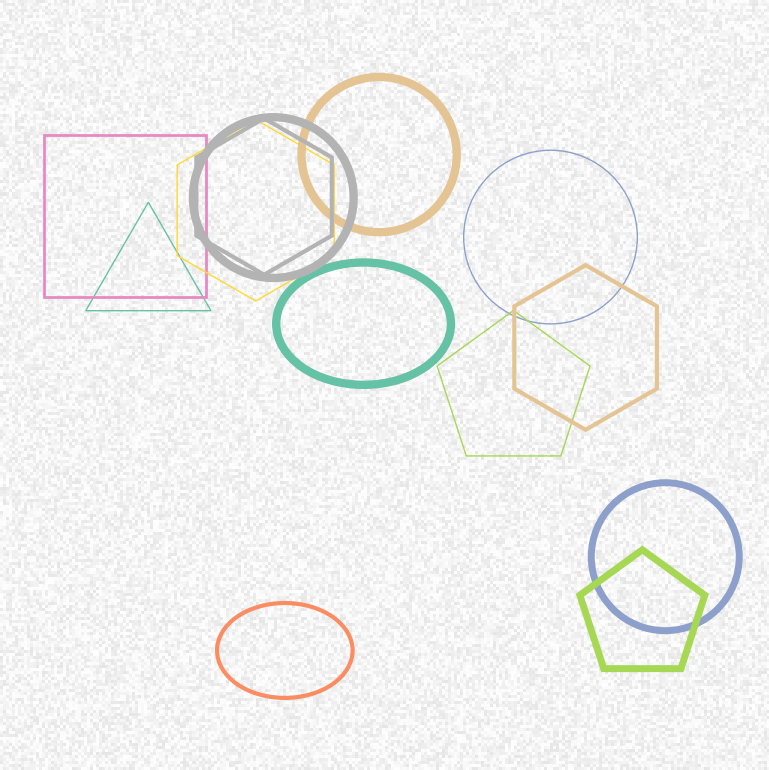[{"shape": "triangle", "thickness": 0.5, "radius": 0.47, "center": [0.193, 0.643]}, {"shape": "oval", "thickness": 3, "radius": 0.57, "center": [0.472, 0.58]}, {"shape": "oval", "thickness": 1.5, "radius": 0.44, "center": [0.37, 0.155]}, {"shape": "circle", "thickness": 2.5, "radius": 0.48, "center": [0.864, 0.277]}, {"shape": "circle", "thickness": 0.5, "radius": 0.56, "center": [0.715, 0.692]}, {"shape": "square", "thickness": 1, "radius": 0.52, "center": [0.163, 0.72]}, {"shape": "pentagon", "thickness": 0.5, "radius": 0.52, "center": [0.667, 0.492]}, {"shape": "pentagon", "thickness": 2.5, "radius": 0.43, "center": [0.834, 0.201]}, {"shape": "hexagon", "thickness": 0.5, "radius": 0.59, "center": [0.332, 0.727]}, {"shape": "circle", "thickness": 3, "radius": 0.5, "center": [0.492, 0.799]}, {"shape": "hexagon", "thickness": 1.5, "radius": 0.53, "center": [0.761, 0.549]}, {"shape": "circle", "thickness": 3, "radius": 0.52, "center": [0.355, 0.743]}, {"shape": "hexagon", "thickness": 1.5, "radius": 0.51, "center": [0.343, 0.745]}]